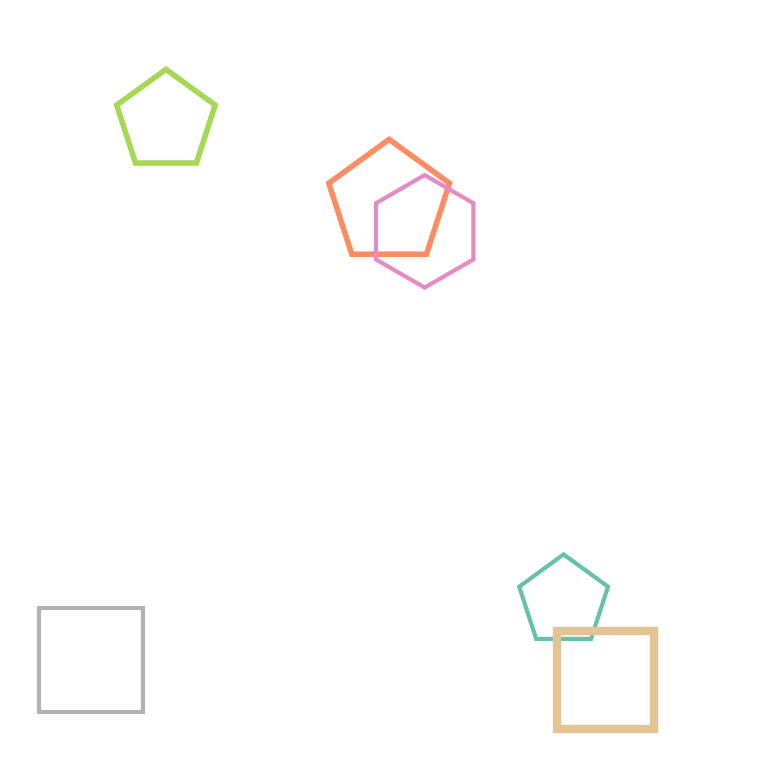[{"shape": "pentagon", "thickness": 1.5, "radius": 0.3, "center": [0.732, 0.219]}, {"shape": "pentagon", "thickness": 2, "radius": 0.41, "center": [0.505, 0.737]}, {"shape": "hexagon", "thickness": 1.5, "radius": 0.37, "center": [0.551, 0.7]}, {"shape": "pentagon", "thickness": 2, "radius": 0.34, "center": [0.216, 0.843]}, {"shape": "square", "thickness": 3, "radius": 0.32, "center": [0.786, 0.117]}, {"shape": "square", "thickness": 1.5, "radius": 0.34, "center": [0.119, 0.143]}]